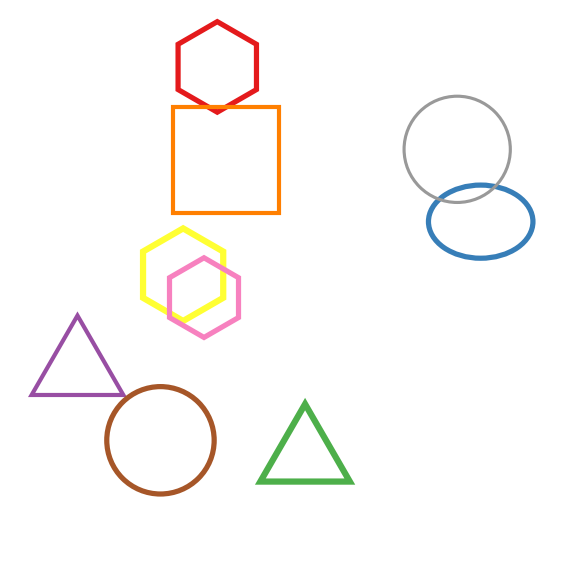[{"shape": "hexagon", "thickness": 2.5, "radius": 0.39, "center": [0.376, 0.883]}, {"shape": "oval", "thickness": 2.5, "radius": 0.45, "center": [0.832, 0.615]}, {"shape": "triangle", "thickness": 3, "radius": 0.45, "center": [0.528, 0.21]}, {"shape": "triangle", "thickness": 2, "radius": 0.46, "center": [0.134, 0.361]}, {"shape": "square", "thickness": 2, "radius": 0.46, "center": [0.391, 0.722]}, {"shape": "hexagon", "thickness": 3, "radius": 0.4, "center": [0.317, 0.523]}, {"shape": "circle", "thickness": 2.5, "radius": 0.46, "center": [0.278, 0.237]}, {"shape": "hexagon", "thickness": 2.5, "radius": 0.34, "center": [0.353, 0.484]}, {"shape": "circle", "thickness": 1.5, "radius": 0.46, "center": [0.792, 0.741]}]